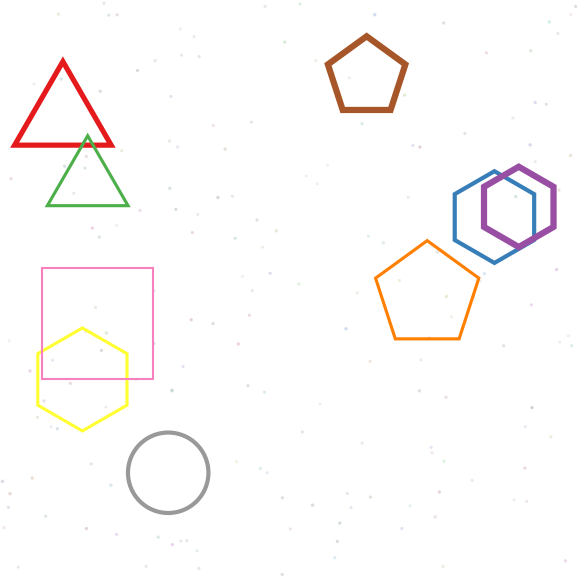[{"shape": "triangle", "thickness": 2.5, "radius": 0.48, "center": [0.109, 0.796]}, {"shape": "hexagon", "thickness": 2, "radius": 0.4, "center": [0.856, 0.623]}, {"shape": "triangle", "thickness": 1.5, "radius": 0.4, "center": [0.152, 0.683]}, {"shape": "hexagon", "thickness": 3, "radius": 0.35, "center": [0.898, 0.641]}, {"shape": "pentagon", "thickness": 1.5, "radius": 0.47, "center": [0.74, 0.488]}, {"shape": "hexagon", "thickness": 1.5, "radius": 0.45, "center": [0.143, 0.342]}, {"shape": "pentagon", "thickness": 3, "radius": 0.35, "center": [0.635, 0.866]}, {"shape": "square", "thickness": 1, "radius": 0.48, "center": [0.169, 0.439]}, {"shape": "circle", "thickness": 2, "radius": 0.35, "center": [0.291, 0.18]}]